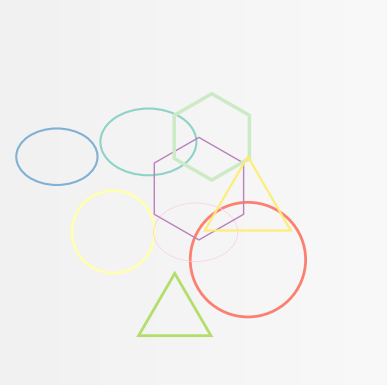[{"shape": "oval", "thickness": 1.5, "radius": 0.62, "center": [0.383, 0.631]}, {"shape": "circle", "thickness": 2, "radius": 0.53, "center": [0.292, 0.398]}, {"shape": "circle", "thickness": 2, "radius": 0.74, "center": [0.64, 0.326]}, {"shape": "oval", "thickness": 1.5, "radius": 0.52, "center": [0.147, 0.593]}, {"shape": "triangle", "thickness": 2, "radius": 0.54, "center": [0.451, 0.182]}, {"shape": "oval", "thickness": 0.5, "radius": 0.54, "center": [0.505, 0.397]}, {"shape": "hexagon", "thickness": 1, "radius": 0.67, "center": [0.513, 0.51]}, {"shape": "hexagon", "thickness": 2.5, "radius": 0.56, "center": [0.547, 0.645]}, {"shape": "triangle", "thickness": 1.5, "radius": 0.64, "center": [0.639, 0.465]}]